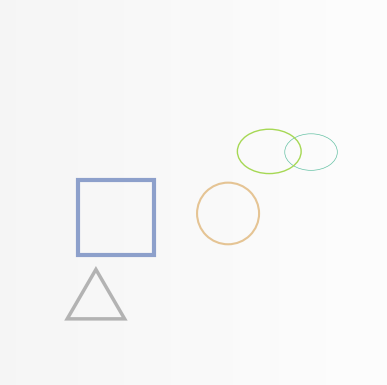[{"shape": "oval", "thickness": 0.5, "radius": 0.34, "center": [0.803, 0.605]}, {"shape": "square", "thickness": 3, "radius": 0.49, "center": [0.3, 0.436]}, {"shape": "oval", "thickness": 1, "radius": 0.41, "center": [0.695, 0.607]}, {"shape": "circle", "thickness": 1.5, "radius": 0.4, "center": [0.589, 0.446]}, {"shape": "triangle", "thickness": 2.5, "radius": 0.43, "center": [0.248, 0.215]}]